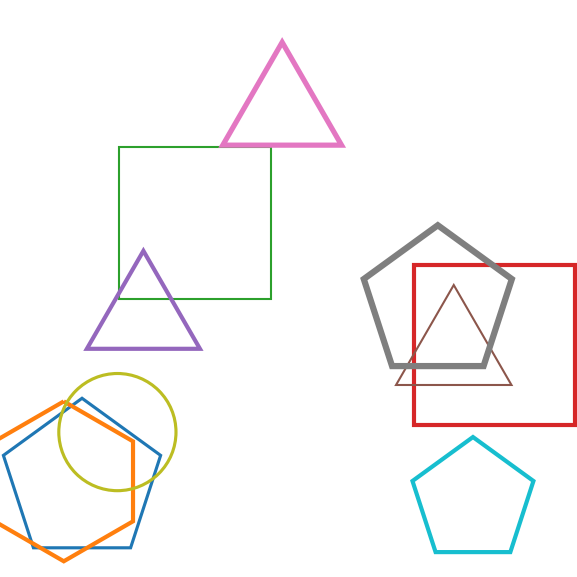[{"shape": "pentagon", "thickness": 1.5, "radius": 0.72, "center": [0.142, 0.166]}, {"shape": "hexagon", "thickness": 2, "radius": 0.69, "center": [0.11, 0.166]}, {"shape": "square", "thickness": 1, "radius": 0.66, "center": [0.338, 0.613]}, {"shape": "square", "thickness": 2, "radius": 0.69, "center": [0.856, 0.402]}, {"shape": "triangle", "thickness": 2, "radius": 0.57, "center": [0.248, 0.452]}, {"shape": "triangle", "thickness": 1, "radius": 0.58, "center": [0.786, 0.39]}, {"shape": "triangle", "thickness": 2.5, "radius": 0.59, "center": [0.489, 0.807]}, {"shape": "pentagon", "thickness": 3, "radius": 0.67, "center": [0.758, 0.474]}, {"shape": "circle", "thickness": 1.5, "radius": 0.51, "center": [0.203, 0.251]}, {"shape": "pentagon", "thickness": 2, "radius": 0.55, "center": [0.819, 0.132]}]